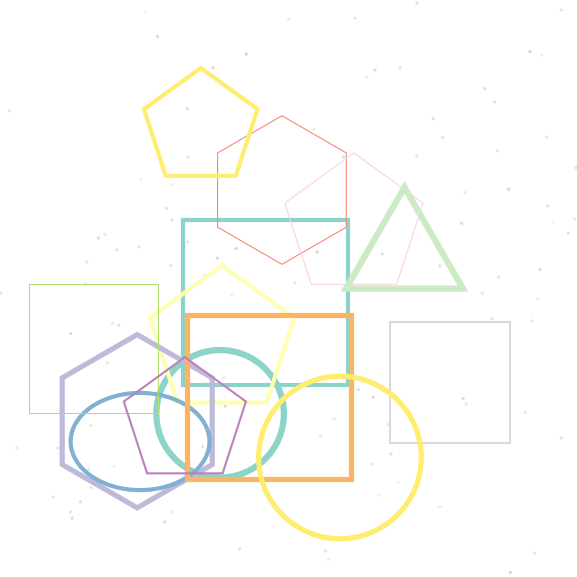[{"shape": "circle", "thickness": 3, "radius": 0.55, "center": [0.381, 0.283]}, {"shape": "square", "thickness": 2, "radius": 0.72, "center": [0.46, 0.476]}, {"shape": "pentagon", "thickness": 2, "radius": 0.66, "center": [0.385, 0.408]}, {"shape": "hexagon", "thickness": 2.5, "radius": 0.75, "center": [0.238, 0.27]}, {"shape": "hexagon", "thickness": 0.5, "radius": 0.64, "center": [0.488, 0.67]}, {"shape": "oval", "thickness": 2, "radius": 0.6, "center": [0.243, 0.235]}, {"shape": "square", "thickness": 2.5, "radius": 0.71, "center": [0.465, 0.312]}, {"shape": "square", "thickness": 0.5, "radius": 0.56, "center": [0.162, 0.395]}, {"shape": "pentagon", "thickness": 0.5, "radius": 0.63, "center": [0.613, 0.609]}, {"shape": "square", "thickness": 1, "radius": 0.52, "center": [0.779, 0.337]}, {"shape": "pentagon", "thickness": 1, "radius": 0.56, "center": [0.32, 0.269]}, {"shape": "triangle", "thickness": 3, "radius": 0.58, "center": [0.7, 0.558]}, {"shape": "pentagon", "thickness": 2, "radius": 0.52, "center": [0.348, 0.778]}, {"shape": "circle", "thickness": 2.5, "radius": 0.7, "center": [0.589, 0.207]}]